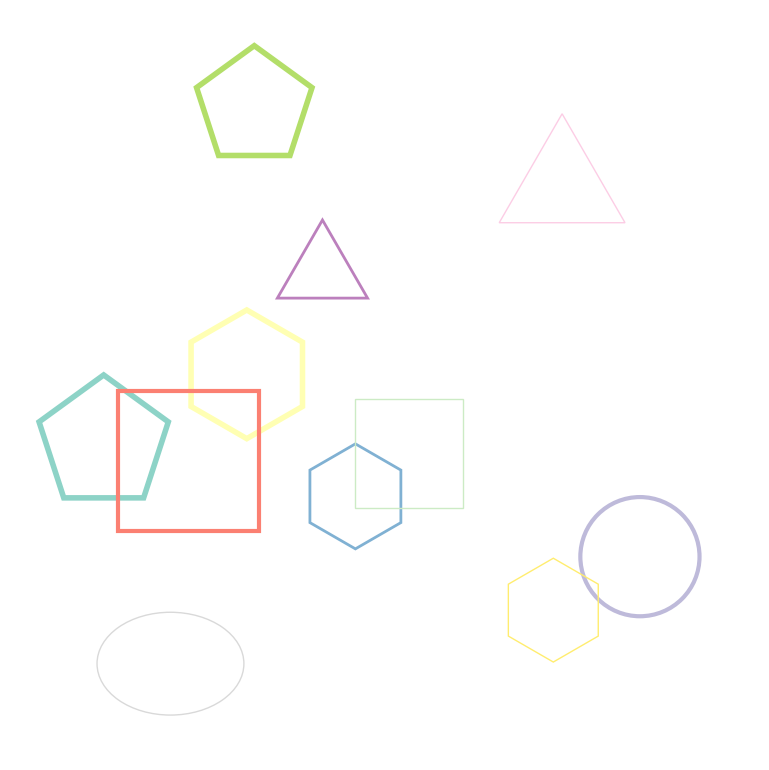[{"shape": "pentagon", "thickness": 2, "radius": 0.44, "center": [0.135, 0.425]}, {"shape": "hexagon", "thickness": 2, "radius": 0.42, "center": [0.32, 0.514]}, {"shape": "circle", "thickness": 1.5, "radius": 0.39, "center": [0.831, 0.277]}, {"shape": "square", "thickness": 1.5, "radius": 0.46, "center": [0.245, 0.401]}, {"shape": "hexagon", "thickness": 1, "radius": 0.34, "center": [0.462, 0.355]}, {"shape": "pentagon", "thickness": 2, "radius": 0.39, "center": [0.33, 0.862]}, {"shape": "triangle", "thickness": 0.5, "radius": 0.47, "center": [0.73, 0.758]}, {"shape": "oval", "thickness": 0.5, "radius": 0.48, "center": [0.221, 0.138]}, {"shape": "triangle", "thickness": 1, "radius": 0.34, "center": [0.419, 0.647]}, {"shape": "square", "thickness": 0.5, "radius": 0.35, "center": [0.531, 0.411]}, {"shape": "hexagon", "thickness": 0.5, "radius": 0.34, "center": [0.719, 0.208]}]